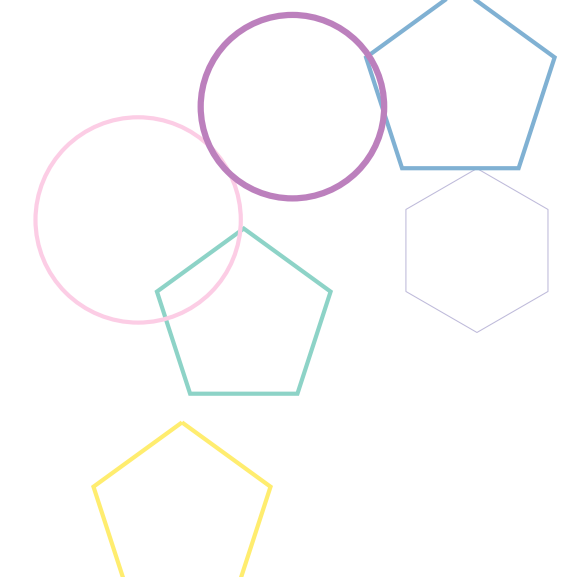[{"shape": "pentagon", "thickness": 2, "radius": 0.79, "center": [0.422, 0.445]}, {"shape": "hexagon", "thickness": 0.5, "radius": 0.71, "center": [0.826, 0.565]}, {"shape": "pentagon", "thickness": 2, "radius": 0.86, "center": [0.797, 0.847]}, {"shape": "circle", "thickness": 2, "radius": 0.89, "center": [0.239, 0.618]}, {"shape": "circle", "thickness": 3, "radius": 0.79, "center": [0.506, 0.814]}, {"shape": "pentagon", "thickness": 2, "radius": 0.81, "center": [0.315, 0.107]}]